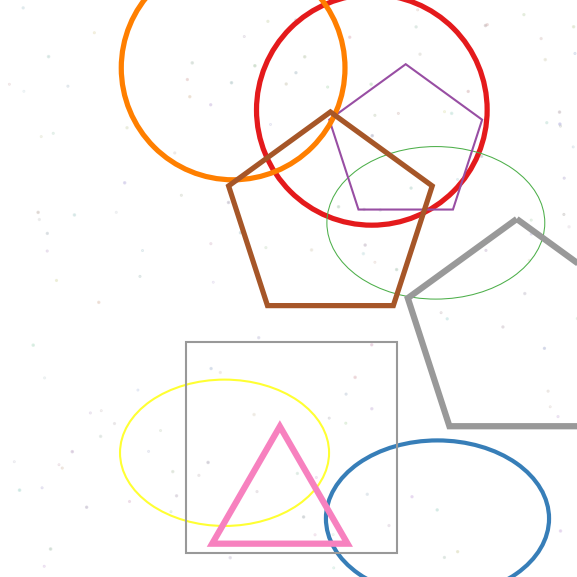[{"shape": "circle", "thickness": 2.5, "radius": 1.0, "center": [0.644, 0.809]}, {"shape": "oval", "thickness": 2, "radius": 0.97, "center": [0.758, 0.101]}, {"shape": "oval", "thickness": 0.5, "radius": 0.94, "center": [0.755, 0.613]}, {"shape": "pentagon", "thickness": 1, "radius": 0.7, "center": [0.703, 0.749]}, {"shape": "circle", "thickness": 2.5, "radius": 0.97, "center": [0.404, 0.881]}, {"shape": "oval", "thickness": 1, "radius": 0.9, "center": [0.389, 0.215]}, {"shape": "pentagon", "thickness": 2.5, "radius": 0.93, "center": [0.572, 0.62]}, {"shape": "triangle", "thickness": 3, "radius": 0.68, "center": [0.485, 0.125]}, {"shape": "square", "thickness": 1, "radius": 0.91, "center": [0.505, 0.224]}, {"shape": "pentagon", "thickness": 3, "radius": 0.99, "center": [0.895, 0.422]}]